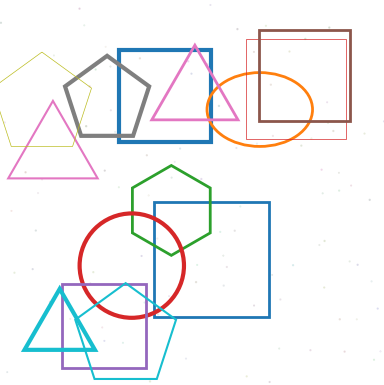[{"shape": "square", "thickness": 3, "radius": 0.6, "center": [0.429, 0.751]}, {"shape": "square", "thickness": 2, "radius": 0.75, "center": [0.549, 0.327]}, {"shape": "oval", "thickness": 2, "radius": 0.69, "center": [0.675, 0.716]}, {"shape": "hexagon", "thickness": 2, "radius": 0.58, "center": [0.445, 0.453]}, {"shape": "circle", "thickness": 3, "radius": 0.68, "center": [0.342, 0.31]}, {"shape": "square", "thickness": 0.5, "radius": 0.65, "center": [0.768, 0.77]}, {"shape": "square", "thickness": 2, "radius": 0.55, "center": [0.27, 0.153]}, {"shape": "square", "thickness": 2, "radius": 0.59, "center": [0.791, 0.804]}, {"shape": "triangle", "thickness": 2, "radius": 0.65, "center": [0.506, 0.753]}, {"shape": "triangle", "thickness": 1.5, "radius": 0.67, "center": [0.137, 0.604]}, {"shape": "pentagon", "thickness": 3, "radius": 0.57, "center": [0.278, 0.74]}, {"shape": "pentagon", "thickness": 0.5, "radius": 0.68, "center": [0.109, 0.729]}, {"shape": "pentagon", "thickness": 1.5, "radius": 0.69, "center": [0.326, 0.127]}, {"shape": "triangle", "thickness": 3, "radius": 0.53, "center": [0.155, 0.144]}]